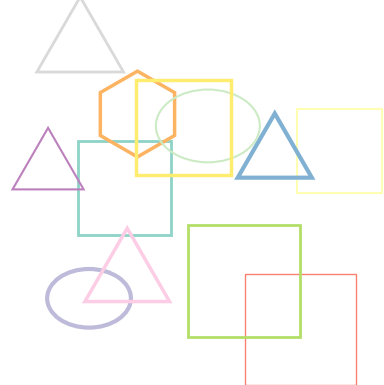[{"shape": "square", "thickness": 2, "radius": 0.61, "center": [0.323, 0.511]}, {"shape": "square", "thickness": 1.5, "radius": 0.55, "center": [0.882, 0.607]}, {"shape": "oval", "thickness": 3, "radius": 0.54, "center": [0.231, 0.225]}, {"shape": "square", "thickness": 1, "radius": 0.72, "center": [0.78, 0.144]}, {"shape": "triangle", "thickness": 3, "radius": 0.56, "center": [0.714, 0.594]}, {"shape": "hexagon", "thickness": 2.5, "radius": 0.56, "center": [0.357, 0.704]}, {"shape": "square", "thickness": 2, "radius": 0.73, "center": [0.634, 0.271]}, {"shape": "triangle", "thickness": 2.5, "radius": 0.63, "center": [0.33, 0.28]}, {"shape": "triangle", "thickness": 2, "radius": 0.65, "center": [0.208, 0.878]}, {"shape": "triangle", "thickness": 1.5, "radius": 0.53, "center": [0.125, 0.561]}, {"shape": "oval", "thickness": 1.5, "radius": 0.67, "center": [0.54, 0.673]}, {"shape": "square", "thickness": 2.5, "radius": 0.62, "center": [0.477, 0.669]}]